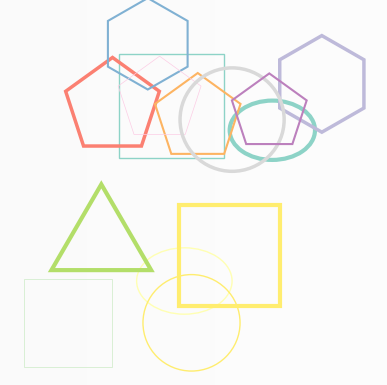[{"shape": "square", "thickness": 1, "radius": 0.67, "center": [0.443, 0.726]}, {"shape": "oval", "thickness": 3, "radius": 0.55, "center": [0.703, 0.662]}, {"shape": "oval", "thickness": 1, "radius": 0.62, "center": [0.476, 0.27]}, {"shape": "hexagon", "thickness": 2.5, "radius": 0.63, "center": [0.831, 0.782]}, {"shape": "pentagon", "thickness": 2.5, "radius": 0.64, "center": [0.29, 0.724]}, {"shape": "hexagon", "thickness": 1.5, "radius": 0.59, "center": [0.381, 0.886]}, {"shape": "pentagon", "thickness": 1.5, "radius": 0.58, "center": [0.51, 0.694]}, {"shape": "triangle", "thickness": 3, "radius": 0.74, "center": [0.261, 0.373]}, {"shape": "pentagon", "thickness": 0.5, "radius": 0.56, "center": [0.412, 0.742]}, {"shape": "circle", "thickness": 2.5, "radius": 0.67, "center": [0.599, 0.689]}, {"shape": "pentagon", "thickness": 1.5, "radius": 0.51, "center": [0.695, 0.708]}, {"shape": "square", "thickness": 0.5, "radius": 0.57, "center": [0.175, 0.16]}, {"shape": "square", "thickness": 3, "radius": 0.65, "center": [0.592, 0.336]}, {"shape": "circle", "thickness": 1, "radius": 0.63, "center": [0.494, 0.162]}]